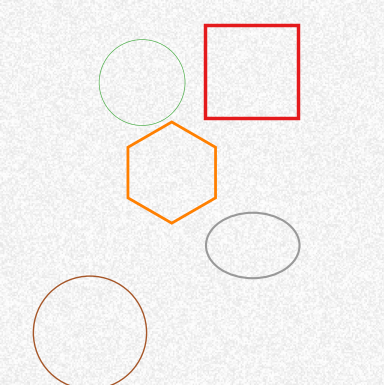[{"shape": "square", "thickness": 2.5, "radius": 0.6, "center": [0.653, 0.814]}, {"shape": "circle", "thickness": 0.5, "radius": 0.56, "center": [0.369, 0.786]}, {"shape": "hexagon", "thickness": 2, "radius": 0.66, "center": [0.446, 0.552]}, {"shape": "circle", "thickness": 1, "radius": 0.74, "center": [0.234, 0.136]}, {"shape": "oval", "thickness": 1.5, "radius": 0.61, "center": [0.657, 0.362]}]